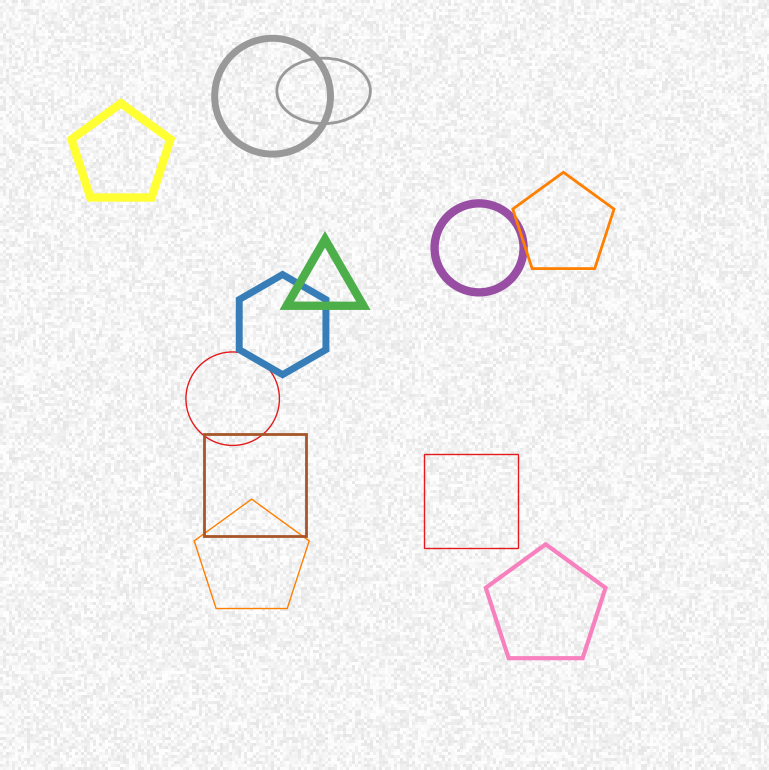[{"shape": "circle", "thickness": 0.5, "radius": 0.3, "center": [0.302, 0.482]}, {"shape": "square", "thickness": 0.5, "radius": 0.31, "center": [0.611, 0.35]}, {"shape": "hexagon", "thickness": 2.5, "radius": 0.33, "center": [0.367, 0.578]}, {"shape": "triangle", "thickness": 3, "radius": 0.29, "center": [0.422, 0.632]}, {"shape": "circle", "thickness": 3, "radius": 0.29, "center": [0.622, 0.678]}, {"shape": "pentagon", "thickness": 0.5, "radius": 0.39, "center": [0.327, 0.273]}, {"shape": "pentagon", "thickness": 1, "radius": 0.35, "center": [0.732, 0.707]}, {"shape": "pentagon", "thickness": 3, "radius": 0.34, "center": [0.157, 0.798]}, {"shape": "square", "thickness": 1, "radius": 0.33, "center": [0.331, 0.37]}, {"shape": "pentagon", "thickness": 1.5, "radius": 0.41, "center": [0.709, 0.211]}, {"shape": "circle", "thickness": 2.5, "radius": 0.38, "center": [0.354, 0.875]}, {"shape": "oval", "thickness": 1, "radius": 0.3, "center": [0.42, 0.882]}]